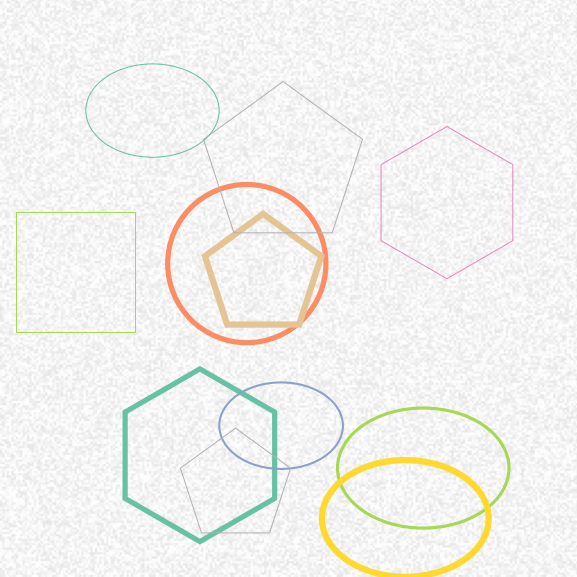[{"shape": "hexagon", "thickness": 2.5, "radius": 0.75, "center": [0.346, 0.211]}, {"shape": "oval", "thickness": 0.5, "radius": 0.58, "center": [0.264, 0.808]}, {"shape": "circle", "thickness": 2.5, "radius": 0.69, "center": [0.427, 0.543]}, {"shape": "oval", "thickness": 1, "radius": 0.54, "center": [0.487, 0.262]}, {"shape": "hexagon", "thickness": 0.5, "radius": 0.66, "center": [0.774, 0.648]}, {"shape": "oval", "thickness": 1.5, "radius": 0.74, "center": [0.733, 0.189]}, {"shape": "square", "thickness": 0.5, "radius": 0.52, "center": [0.131, 0.528]}, {"shape": "oval", "thickness": 3, "radius": 0.72, "center": [0.702, 0.101]}, {"shape": "pentagon", "thickness": 3, "radius": 0.53, "center": [0.456, 0.523]}, {"shape": "pentagon", "thickness": 0.5, "radius": 0.72, "center": [0.49, 0.713]}, {"shape": "pentagon", "thickness": 0.5, "radius": 0.5, "center": [0.408, 0.157]}]